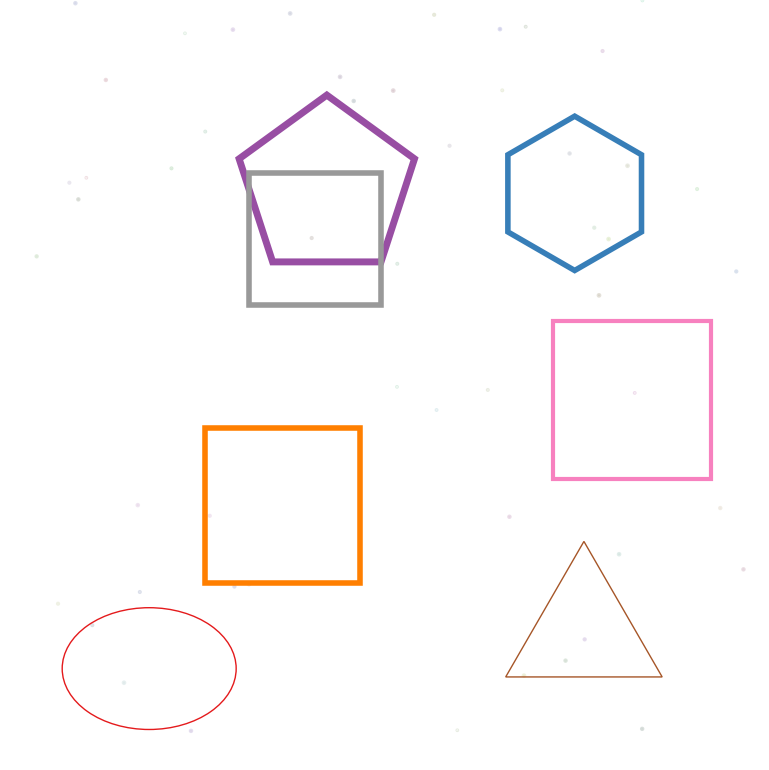[{"shape": "oval", "thickness": 0.5, "radius": 0.56, "center": [0.194, 0.132]}, {"shape": "hexagon", "thickness": 2, "radius": 0.5, "center": [0.746, 0.749]}, {"shape": "pentagon", "thickness": 2.5, "radius": 0.6, "center": [0.424, 0.757]}, {"shape": "square", "thickness": 2, "radius": 0.5, "center": [0.366, 0.344]}, {"shape": "triangle", "thickness": 0.5, "radius": 0.59, "center": [0.758, 0.18]}, {"shape": "square", "thickness": 1.5, "radius": 0.51, "center": [0.821, 0.481]}, {"shape": "square", "thickness": 2, "radius": 0.43, "center": [0.409, 0.689]}]